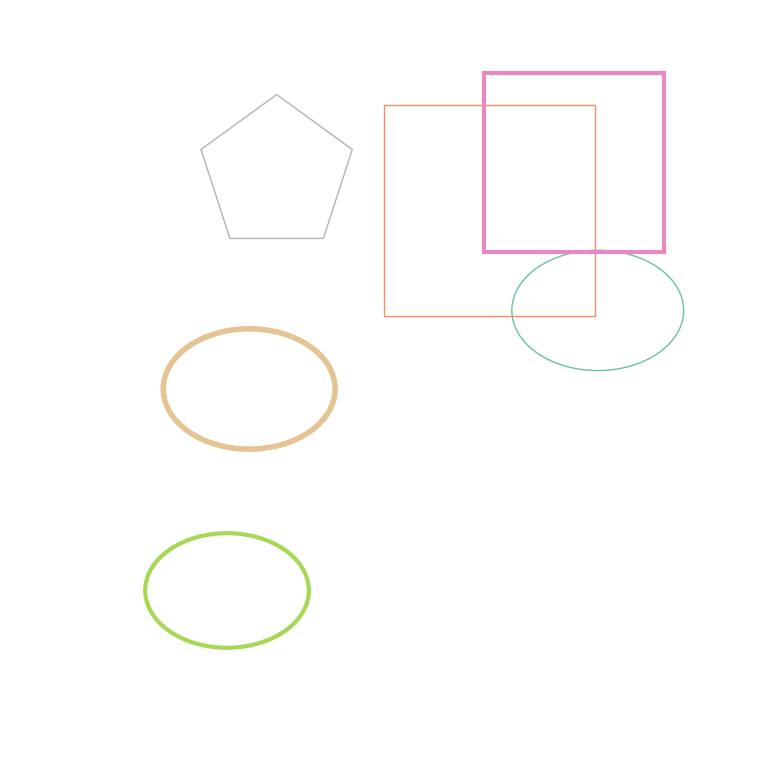[{"shape": "oval", "thickness": 0.5, "radius": 0.56, "center": [0.776, 0.597]}, {"shape": "square", "thickness": 0.5, "radius": 0.69, "center": [0.636, 0.726]}, {"shape": "square", "thickness": 1.5, "radius": 0.58, "center": [0.745, 0.789]}, {"shape": "oval", "thickness": 1.5, "radius": 0.53, "center": [0.295, 0.233]}, {"shape": "oval", "thickness": 2, "radius": 0.56, "center": [0.324, 0.495]}, {"shape": "pentagon", "thickness": 0.5, "radius": 0.52, "center": [0.359, 0.774]}]